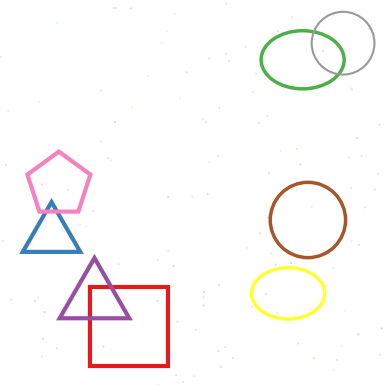[{"shape": "square", "thickness": 3, "radius": 0.51, "center": [0.335, 0.152]}, {"shape": "triangle", "thickness": 3, "radius": 0.43, "center": [0.134, 0.389]}, {"shape": "oval", "thickness": 2.5, "radius": 0.54, "center": [0.786, 0.845]}, {"shape": "triangle", "thickness": 3, "radius": 0.52, "center": [0.245, 0.226]}, {"shape": "oval", "thickness": 2.5, "radius": 0.48, "center": [0.748, 0.238]}, {"shape": "circle", "thickness": 2.5, "radius": 0.49, "center": [0.8, 0.429]}, {"shape": "pentagon", "thickness": 3, "radius": 0.43, "center": [0.153, 0.52]}, {"shape": "circle", "thickness": 1.5, "radius": 0.41, "center": [0.891, 0.888]}]